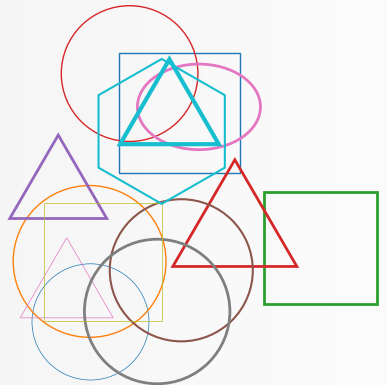[{"shape": "circle", "thickness": 0.5, "radius": 0.75, "center": [0.234, 0.164]}, {"shape": "square", "thickness": 1, "radius": 0.78, "center": [0.464, 0.708]}, {"shape": "circle", "thickness": 1, "radius": 0.99, "center": [0.231, 0.321]}, {"shape": "square", "thickness": 2, "radius": 0.73, "center": [0.827, 0.356]}, {"shape": "circle", "thickness": 1, "radius": 0.88, "center": [0.334, 0.809]}, {"shape": "triangle", "thickness": 2, "radius": 0.92, "center": [0.606, 0.4]}, {"shape": "triangle", "thickness": 2, "radius": 0.72, "center": [0.15, 0.505]}, {"shape": "circle", "thickness": 1.5, "radius": 0.92, "center": [0.468, 0.298]}, {"shape": "triangle", "thickness": 0.5, "radius": 0.69, "center": [0.172, 0.244]}, {"shape": "oval", "thickness": 2, "radius": 0.79, "center": [0.513, 0.722]}, {"shape": "circle", "thickness": 2, "radius": 0.94, "center": [0.406, 0.191]}, {"shape": "square", "thickness": 0.5, "radius": 0.77, "center": [0.266, 0.319]}, {"shape": "hexagon", "thickness": 1.5, "radius": 0.94, "center": [0.417, 0.659]}, {"shape": "triangle", "thickness": 3, "radius": 0.74, "center": [0.437, 0.699]}]